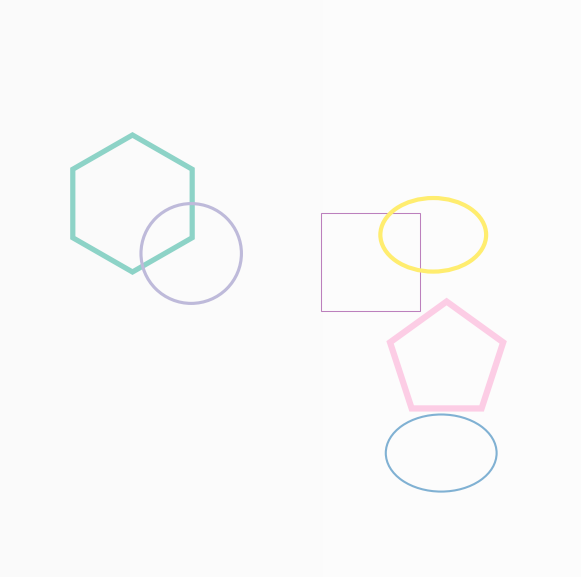[{"shape": "hexagon", "thickness": 2.5, "radius": 0.59, "center": [0.228, 0.647]}, {"shape": "circle", "thickness": 1.5, "radius": 0.43, "center": [0.329, 0.56]}, {"shape": "oval", "thickness": 1, "radius": 0.48, "center": [0.759, 0.215]}, {"shape": "pentagon", "thickness": 3, "radius": 0.51, "center": [0.768, 0.375]}, {"shape": "square", "thickness": 0.5, "radius": 0.42, "center": [0.637, 0.545]}, {"shape": "oval", "thickness": 2, "radius": 0.45, "center": [0.745, 0.593]}]